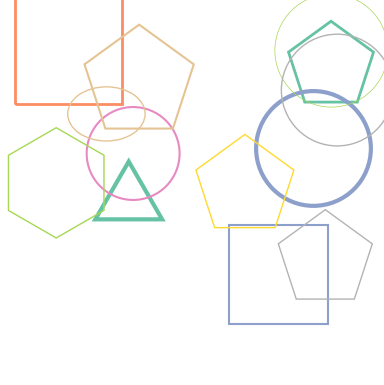[{"shape": "pentagon", "thickness": 2, "radius": 0.58, "center": [0.86, 0.829]}, {"shape": "triangle", "thickness": 3, "radius": 0.5, "center": [0.334, 0.48]}, {"shape": "square", "thickness": 2, "radius": 0.7, "center": [0.178, 0.869]}, {"shape": "circle", "thickness": 3, "radius": 0.75, "center": [0.814, 0.614]}, {"shape": "square", "thickness": 1.5, "radius": 0.64, "center": [0.724, 0.287]}, {"shape": "circle", "thickness": 1.5, "radius": 0.6, "center": [0.346, 0.601]}, {"shape": "hexagon", "thickness": 1, "radius": 0.72, "center": [0.146, 0.525]}, {"shape": "circle", "thickness": 0.5, "radius": 0.73, "center": [0.861, 0.869]}, {"shape": "pentagon", "thickness": 1, "radius": 0.67, "center": [0.636, 0.517]}, {"shape": "pentagon", "thickness": 1.5, "radius": 0.75, "center": [0.361, 0.787]}, {"shape": "oval", "thickness": 1, "radius": 0.5, "center": [0.276, 0.704]}, {"shape": "pentagon", "thickness": 1, "radius": 0.64, "center": [0.845, 0.327]}, {"shape": "circle", "thickness": 1, "radius": 0.73, "center": [0.876, 0.766]}]